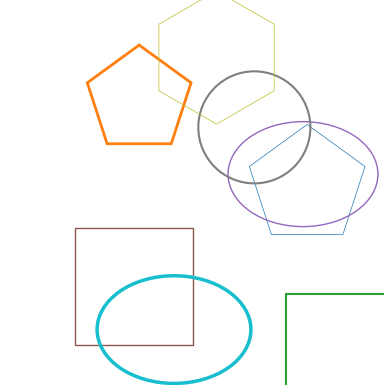[{"shape": "pentagon", "thickness": 0.5, "radius": 0.79, "center": [0.798, 0.519]}, {"shape": "pentagon", "thickness": 2, "radius": 0.71, "center": [0.362, 0.741]}, {"shape": "square", "thickness": 1.5, "radius": 0.67, "center": [0.877, 0.102]}, {"shape": "oval", "thickness": 1, "radius": 0.97, "center": [0.787, 0.548]}, {"shape": "square", "thickness": 1, "radius": 0.76, "center": [0.348, 0.255]}, {"shape": "circle", "thickness": 1.5, "radius": 0.73, "center": [0.661, 0.669]}, {"shape": "hexagon", "thickness": 0.5, "radius": 0.86, "center": [0.562, 0.851]}, {"shape": "oval", "thickness": 2.5, "radius": 1.0, "center": [0.452, 0.144]}]